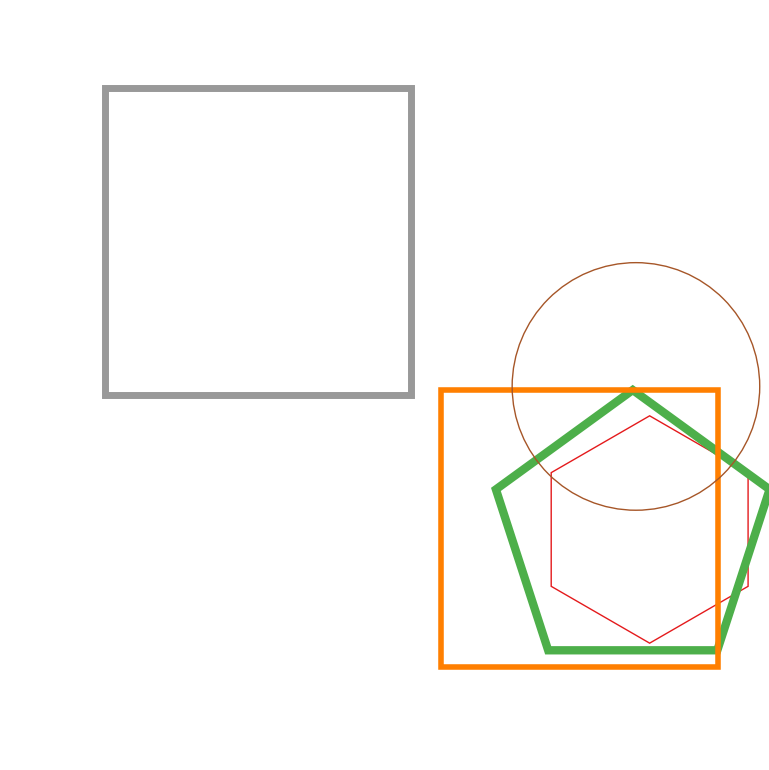[{"shape": "hexagon", "thickness": 0.5, "radius": 0.74, "center": [0.844, 0.312]}, {"shape": "pentagon", "thickness": 3, "radius": 0.93, "center": [0.822, 0.307]}, {"shape": "square", "thickness": 2, "radius": 0.9, "center": [0.753, 0.314]}, {"shape": "circle", "thickness": 0.5, "radius": 0.8, "center": [0.826, 0.498]}, {"shape": "square", "thickness": 2.5, "radius": 1.0, "center": [0.335, 0.686]}]